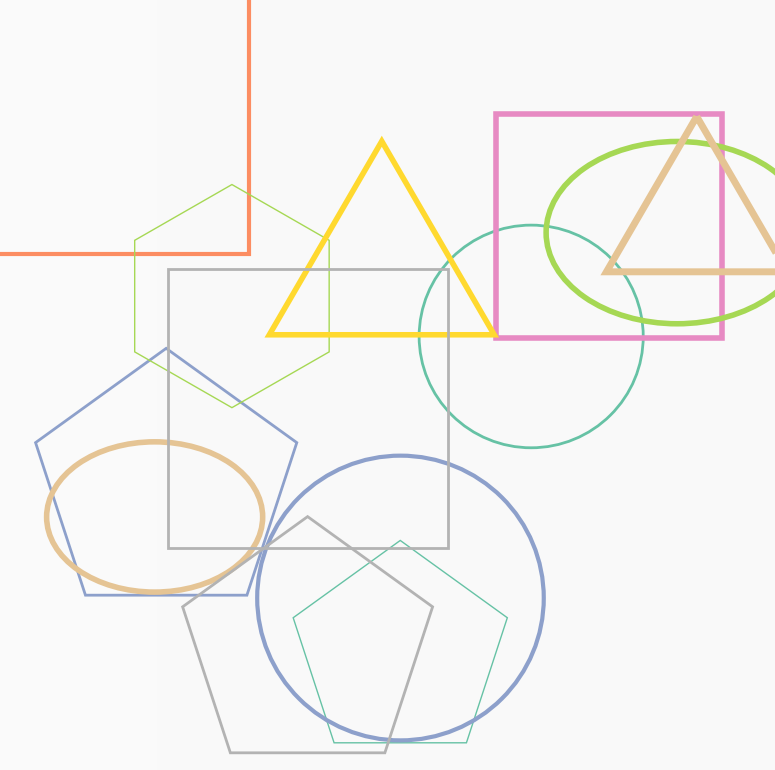[{"shape": "circle", "thickness": 1, "radius": 0.72, "center": [0.685, 0.563]}, {"shape": "pentagon", "thickness": 0.5, "radius": 0.73, "center": [0.516, 0.153]}, {"shape": "square", "thickness": 1.5, "radius": 0.95, "center": [0.131, 0.861]}, {"shape": "pentagon", "thickness": 1, "radius": 0.89, "center": [0.214, 0.37]}, {"shape": "circle", "thickness": 1.5, "radius": 0.92, "center": [0.517, 0.223]}, {"shape": "square", "thickness": 2, "radius": 0.73, "center": [0.786, 0.707]}, {"shape": "oval", "thickness": 2, "radius": 0.85, "center": [0.874, 0.698]}, {"shape": "hexagon", "thickness": 0.5, "radius": 0.72, "center": [0.299, 0.615]}, {"shape": "triangle", "thickness": 2, "radius": 0.84, "center": [0.493, 0.649]}, {"shape": "oval", "thickness": 2, "radius": 0.7, "center": [0.2, 0.329]}, {"shape": "triangle", "thickness": 2.5, "radius": 0.67, "center": [0.899, 0.714]}, {"shape": "square", "thickness": 1, "radius": 0.9, "center": [0.398, 0.47]}, {"shape": "pentagon", "thickness": 1, "radius": 0.85, "center": [0.397, 0.16]}]